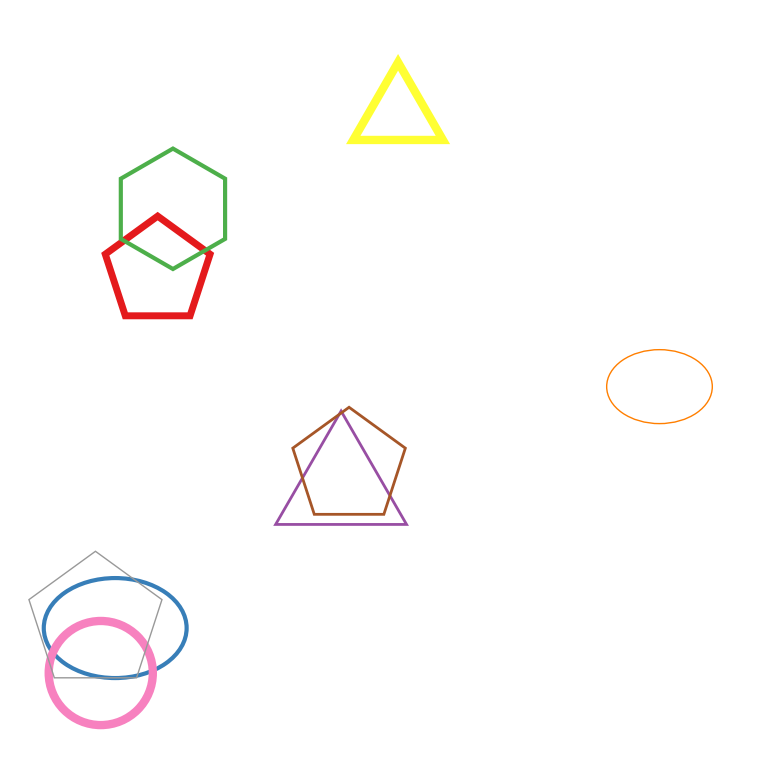[{"shape": "pentagon", "thickness": 2.5, "radius": 0.36, "center": [0.205, 0.648]}, {"shape": "oval", "thickness": 1.5, "radius": 0.46, "center": [0.15, 0.184]}, {"shape": "hexagon", "thickness": 1.5, "radius": 0.39, "center": [0.225, 0.729]}, {"shape": "triangle", "thickness": 1, "radius": 0.49, "center": [0.443, 0.368]}, {"shape": "oval", "thickness": 0.5, "radius": 0.34, "center": [0.856, 0.498]}, {"shape": "triangle", "thickness": 3, "radius": 0.34, "center": [0.517, 0.852]}, {"shape": "pentagon", "thickness": 1, "radius": 0.38, "center": [0.453, 0.394]}, {"shape": "circle", "thickness": 3, "radius": 0.34, "center": [0.131, 0.126]}, {"shape": "pentagon", "thickness": 0.5, "radius": 0.45, "center": [0.124, 0.193]}]